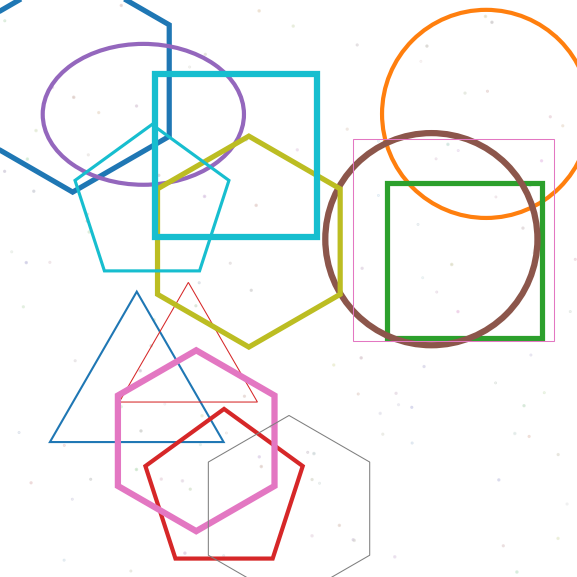[{"shape": "hexagon", "thickness": 2.5, "radius": 0.97, "center": [0.126, 0.86]}, {"shape": "triangle", "thickness": 1, "radius": 0.87, "center": [0.237, 0.32]}, {"shape": "circle", "thickness": 2, "radius": 0.9, "center": [0.842, 0.802]}, {"shape": "square", "thickness": 2.5, "radius": 0.67, "center": [0.804, 0.549]}, {"shape": "pentagon", "thickness": 2, "radius": 0.72, "center": [0.388, 0.148]}, {"shape": "triangle", "thickness": 0.5, "radius": 0.69, "center": [0.326, 0.372]}, {"shape": "oval", "thickness": 2, "radius": 0.87, "center": [0.248, 0.801]}, {"shape": "circle", "thickness": 3, "radius": 0.92, "center": [0.747, 0.585]}, {"shape": "square", "thickness": 0.5, "radius": 0.87, "center": [0.785, 0.584]}, {"shape": "hexagon", "thickness": 3, "radius": 0.78, "center": [0.34, 0.236]}, {"shape": "hexagon", "thickness": 0.5, "radius": 0.81, "center": [0.5, 0.118]}, {"shape": "hexagon", "thickness": 2.5, "radius": 0.91, "center": [0.431, 0.581]}, {"shape": "pentagon", "thickness": 1.5, "radius": 0.7, "center": [0.263, 0.643]}, {"shape": "square", "thickness": 3, "radius": 0.71, "center": [0.409, 0.729]}]